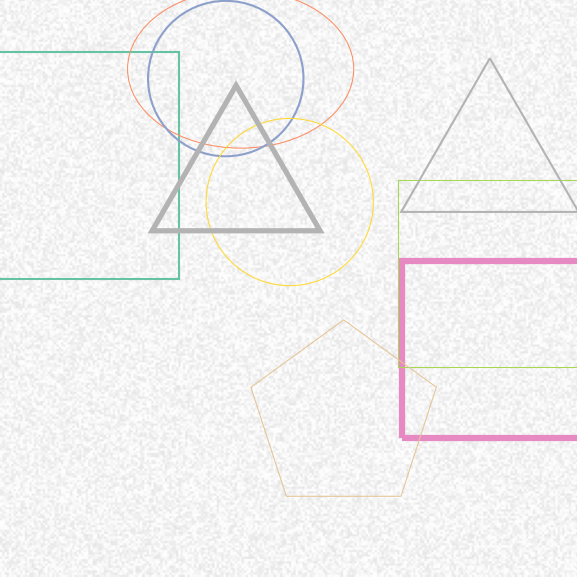[{"shape": "square", "thickness": 1, "radius": 0.98, "center": [0.114, 0.713]}, {"shape": "oval", "thickness": 0.5, "radius": 0.98, "center": [0.417, 0.88]}, {"shape": "circle", "thickness": 1, "radius": 0.67, "center": [0.391, 0.863]}, {"shape": "square", "thickness": 3, "radius": 0.77, "center": [0.849, 0.394]}, {"shape": "square", "thickness": 0.5, "radius": 0.81, "center": [0.851, 0.526]}, {"shape": "circle", "thickness": 0.5, "radius": 0.72, "center": [0.502, 0.649]}, {"shape": "pentagon", "thickness": 0.5, "radius": 0.84, "center": [0.595, 0.276]}, {"shape": "triangle", "thickness": 2.5, "radius": 0.84, "center": [0.409, 0.683]}, {"shape": "triangle", "thickness": 1, "radius": 0.89, "center": [0.848, 0.721]}]